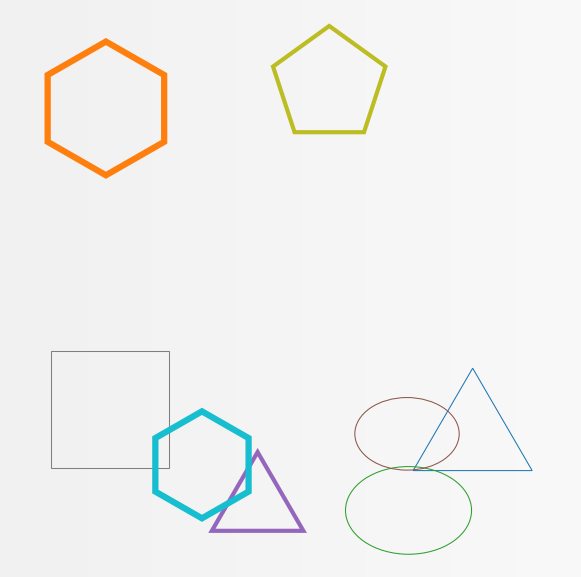[{"shape": "triangle", "thickness": 0.5, "radius": 0.59, "center": [0.813, 0.243]}, {"shape": "hexagon", "thickness": 3, "radius": 0.58, "center": [0.182, 0.811]}, {"shape": "oval", "thickness": 0.5, "radius": 0.54, "center": [0.703, 0.115]}, {"shape": "triangle", "thickness": 2, "radius": 0.45, "center": [0.443, 0.125]}, {"shape": "oval", "thickness": 0.5, "radius": 0.45, "center": [0.7, 0.248]}, {"shape": "square", "thickness": 0.5, "radius": 0.51, "center": [0.19, 0.29]}, {"shape": "pentagon", "thickness": 2, "radius": 0.51, "center": [0.566, 0.852]}, {"shape": "hexagon", "thickness": 3, "radius": 0.46, "center": [0.347, 0.194]}]